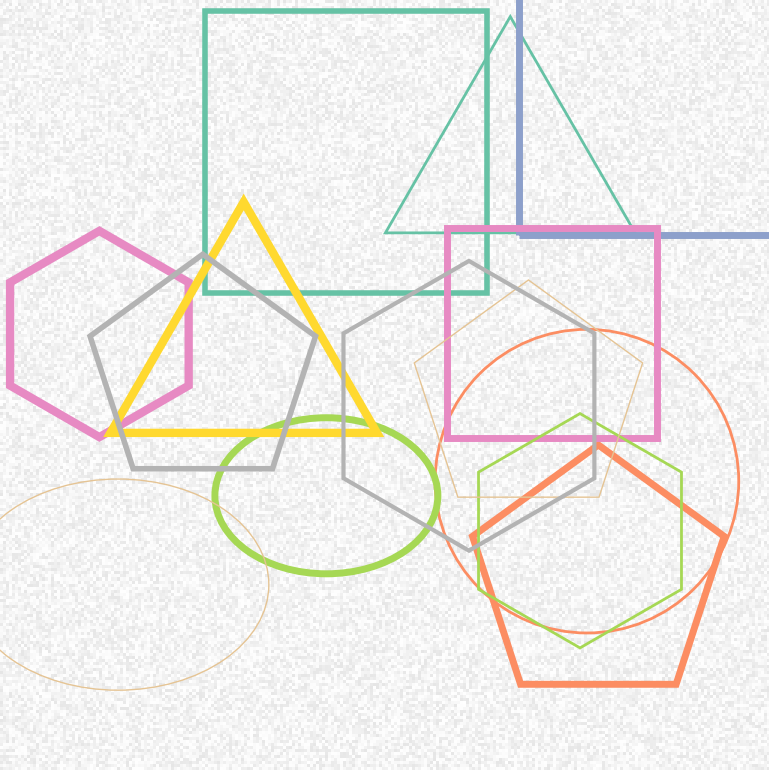[{"shape": "square", "thickness": 2, "radius": 0.92, "center": [0.45, 0.803]}, {"shape": "triangle", "thickness": 1, "radius": 0.94, "center": [0.663, 0.791]}, {"shape": "pentagon", "thickness": 2.5, "radius": 0.86, "center": [0.777, 0.25]}, {"shape": "circle", "thickness": 1, "radius": 0.99, "center": [0.762, 0.375]}, {"shape": "square", "thickness": 2.5, "radius": 0.94, "center": [0.861, 0.882]}, {"shape": "hexagon", "thickness": 3, "radius": 0.67, "center": [0.129, 0.566]}, {"shape": "square", "thickness": 2.5, "radius": 0.68, "center": [0.717, 0.568]}, {"shape": "hexagon", "thickness": 1, "radius": 0.76, "center": [0.753, 0.311]}, {"shape": "oval", "thickness": 2.5, "radius": 0.72, "center": [0.424, 0.356]}, {"shape": "triangle", "thickness": 3, "radius": 1.0, "center": [0.317, 0.538]}, {"shape": "oval", "thickness": 0.5, "radius": 0.98, "center": [0.153, 0.241]}, {"shape": "pentagon", "thickness": 0.5, "radius": 0.78, "center": [0.686, 0.48]}, {"shape": "pentagon", "thickness": 2, "radius": 0.77, "center": [0.263, 0.516]}, {"shape": "hexagon", "thickness": 1.5, "radius": 0.94, "center": [0.609, 0.473]}]